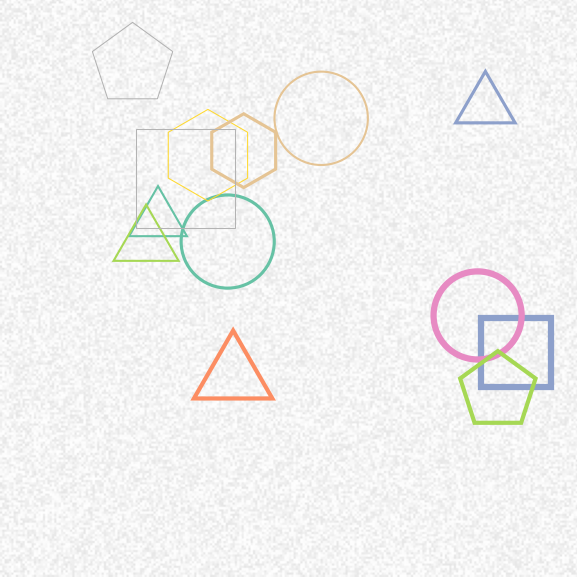[{"shape": "triangle", "thickness": 1, "radius": 0.29, "center": [0.274, 0.619]}, {"shape": "circle", "thickness": 1.5, "radius": 0.4, "center": [0.394, 0.581]}, {"shape": "triangle", "thickness": 2, "radius": 0.39, "center": [0.404, 0.348]}, {"shape": "triangle", "thickness": 1.5, "radius": 0.3, "center": [0.84, 0.816]}, {"shape": "square", "thickness": 3, "radius": 0.3, "center": [0.893, 0.389]}, {"shape": "circle", "thickness": 3, "radius": 0.38, "center": [0.827, 0.453]}, {"shape": "pentagon", "thickness": 2, "radius": 0.34, "center": [0.862, 0.323]}, {"shape": "triangle", "thickness": 1, "radius": 0.33, "center": [0.253, 0.58]}, {"shape": "hexagon", "thickness": 0.5, "radius": 0.4, "center": [0.36, 0.73]}, {"shape": "circle", "thickness": 1, "radius": 0.4, "center": [0.556, 0.794]}, {"shape": "hexagon", "thickness": 1.5, "radius": 0.32, "center": [0.422, 0.738]}, {"shape": "pentagon", "thickness": 0.5, "radius": 0.37, "center": [0.23, 0.887]}, {"shape": "square", "thickness": 0.5, "radius": 0.43, "center": [0.322, 0.69]}]